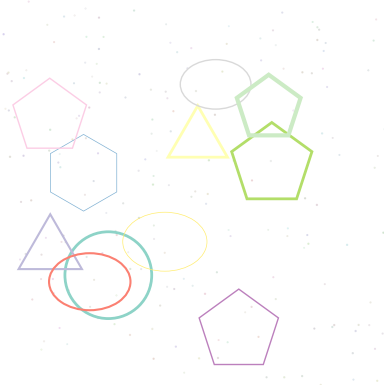[{"shape": "circle", "thickness": 2, "radius": 0.56, "center": [0.281, 0.285]}, {"shape": "triangle", "thickness": 2, "radius": 0.45, "center": [0.514, 0.636]}, {"shape": "triangle", "thickness": 1.5, "radius": 0.47, "center": [0.131, 0.349]}, {"shape": "oval", "thickness": 1.5, "radius": 0.53, "center": [0.233, 0.268]}, {"shape": "hexagon", "thickness": 0.5, "radius": 0.5, "center": [0.217, 0.551]}, {"shape": "pentagon", "thickness": 2, "radius": 0.55, "center": [0.706, 0.572]}, {"shape": "pentagon", "thickness": 1, "radius": 0.5, "center": [0.129, 0.696]}, {"shape": "oval", "thickness": 1, "radius": 0.46, "center": [0.56, 0.781]}, {"shape": "pentagon", "thickness": 1, "radius": 0.54, "center": [0.62, 0.141]}, {"shape": "pentagon", "thickness": 3, "radius": 0.44, "center": [0.698, 0.719]}, {"shape": "oval", "thickness": 0.5, "radius": 0.55, "center": [0.428, 0.372]}]